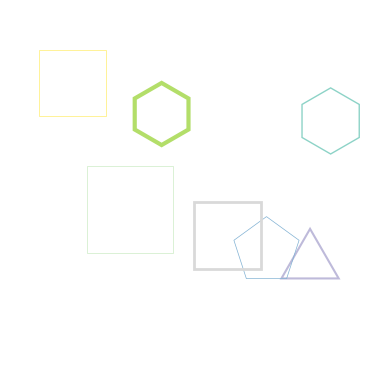[{"shape": "hexagon", "thickness": 1, "radius": 0.43, "center": [0.859, 0.686]}, {"shape": "triangle", "thickness": 1.5, "radius": 0.43, "center": [0.805, 0.32]}, {"shape": "pentagon", "thickness": 0.5, "radius": 0.44, "center": [0.692, 0.348]}, {"shape": "hexagon", "thickness": 3, "radius": 0.4, "center": [0.42, 0.704]}, {"shape": "square", "thickness": 2, "radius": 0.44, "center": [0.59, 0.387]}, {"shape": "square", "thickness": 0.5, "radius": 0.56, "center": [0.338, 0.456]}, {"shape": "square", "thickness": 0.5, "radius": 0.43, "center": [0.188, 0.785]}]